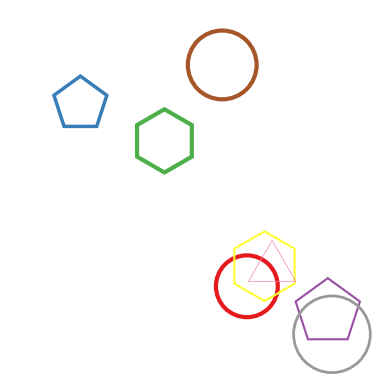[{"shape": "circle", "thickness": 3, "radius": 0.4, "center": [0.641, 0.256]}, {"shape": "pentagon", "thickness": 2.5, "radius": 0.36, "center": [0.209, 0.73]}, {"shape": "hexagon", "thickness": 3, "radius": 0.41, "center": [0.427, 0.634]}, {"shape": "pentagon", "thickness": 1.5, "radius": 0.44, "center": [0.851, 0.19]}, {"shape": "hexagon", "thickness": 1.5, "radius": 0.45, "center": [0.687, 0.309]}, {"shape": "circle", "thickness": 3, "radius": 0.45, "center": [0.577, 0.831]}, {"shape": "triangle", "thickness": 0.5, "radius": 0.36, "center": [0.707, 0.304]}, {"shape": "circle", "thickness": 2, "radius": 0.5, "center": [0.862, 0.132]}]